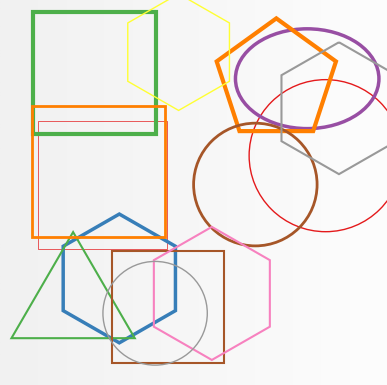[{"shape": "square", "thickness": 0.5, "radius": 0.83, "center": [0.265, 0.52]}, {"shape": "circle", "thickness": 1, "radius": 0.99, "center": [0.84, 0.596]}, {"shape": "hexagon", "thickness": 2.5, "radius": 0.84, "center": [0.308, 0.277]}, {"shape": "square", "thickness": 3, "radius": 0.79, "center": [0.243, 0.811]}, {"shape": "triangle", "thickness": 1.5, "radius": 0.92, "center": [0.189, 0.213]}, {"shape": "oval", "thickness": 2.5, "radius": 0.93, "center": [0.793, 0.796]}, {"shape": "pentagon", "thickness": 3, "radius": 0.81, "center": [0.713, 0.79]}, {"shape": "square", "thickness": 2, "radius": 0.85, "center": [0.255, 0.554]}, {"shape": "hexagon", "thickness": 1, "radius": 0.76, "center": [0.461, 0.865]}, {"shape": "square", "thickness": 1.5, "radius": 0.72, "center": [0.434, 0.203]}, {"shape": "circle", "thickness": 2, "radius": 0.8, "center": [0.659, 0.521]}, {"shape": "hexagon", "thickness": 1.5, "radius": 0.86, "center": [0.547, 0.238]}, {"shape": "hexagon", "thickness": 1.5, "radius": 0.86, "center": [0.875, 0.719]}, {"shape": "circle", "thickness": 1, "radius": 0.67, "center": [0.4, 0.186]}]